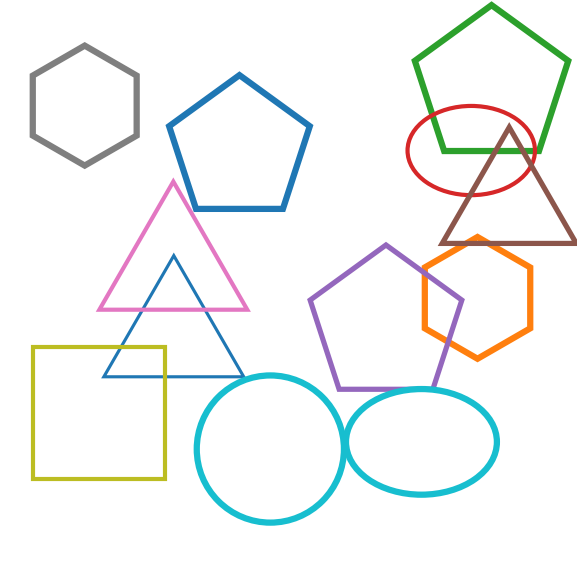[{"shape": "triangle", "thickness": 1.5, "radius": 0.7, "center": [0.301, 0.417]}, {"shape": "pentagon", "thickness": 3, "radius": 0.64, "center": [0.415, 0.741]}, {"shape": "hexagon", "thickness": 3, "radius": 0.53, "center": [0.827, 0.483]}, {"shape": "pentagon", "thickness": 3, "radius": 0.7, "center": [0.851, 0.851]}, {"shape": "oval", "thickness": 2, "radius": 0.55, "center": [0.816, 0.738]}, {"shape": "pentagon", "thickness": 2.5, "radius": 0.69, "center": [0.668, 0.437]}, {"shape": "triangle", "thickness": 2.5, "radius": 0.67, "center": [0.882, 0.645]}, {"shape": "triangle", "thickness": 2, "radius": 0.74, "center": [0.3, 0.537]}, {"shape": "hexagon", "thickness": 3, "radius": 0.52, "center": [0.147, 0.816]}, {"shape": "square", "thickness": 2, "radius": 0.57, "center": [0.171, 0.284]}, {"shape": "circle", "thickness": 3, "radius": 0.64, "center": [0.468, 0.222]}, {"shape": "oval", "thickness": 3, "radius": 0.65, "center": [0.73, 0.234]}]